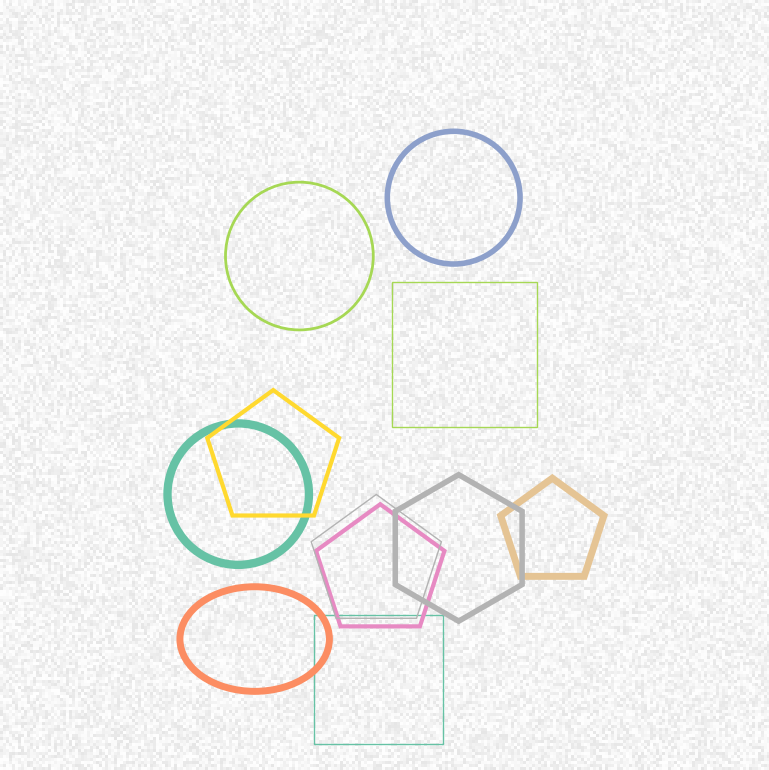[{"shape": "square", "thickness": 0.5, "radius": 0.42, "center": [0.491, 0.118]}, {"shape": "circle", "thickness": 3, "radius": 0.46, "center": [0.309, 0.358]}, {"shape": "oval", "thickness": 2.5, "radius": 0.49, "center": [0.331, 0.17]}, {"shape": "circle", "thickness": 2, "radius": 0.43, "center": [0.589, 0.743]}, {"shape": "pentagon", "thickness": 1.5, "radius": 0.44, "center": [0.494, 0.257]}, {"shape": "circle", "thickness": 1, "radius": 0.48, "center": [0.389, 0.668]}, {"shape": "square", "thickness": 0.5, "radius": 0.47, "center": [0.603, 0.54]}, {"shape": "pentagon", "thickness": 1.5, "radius": 0.45, "center": [0.355, 0.403]}, {"shape": "pentagon", "thickness": 2.5, "radius": 0.35, "center": [0.717, 0.308]}, {"shape": "pentagon", "thickness": 0.5, "radius": 0.44, "center": [0.489, 0.269]}, {"shape": "hexagon", "thickness": 2, "radius": 0.48, "center": [0.596, 0.288]}]